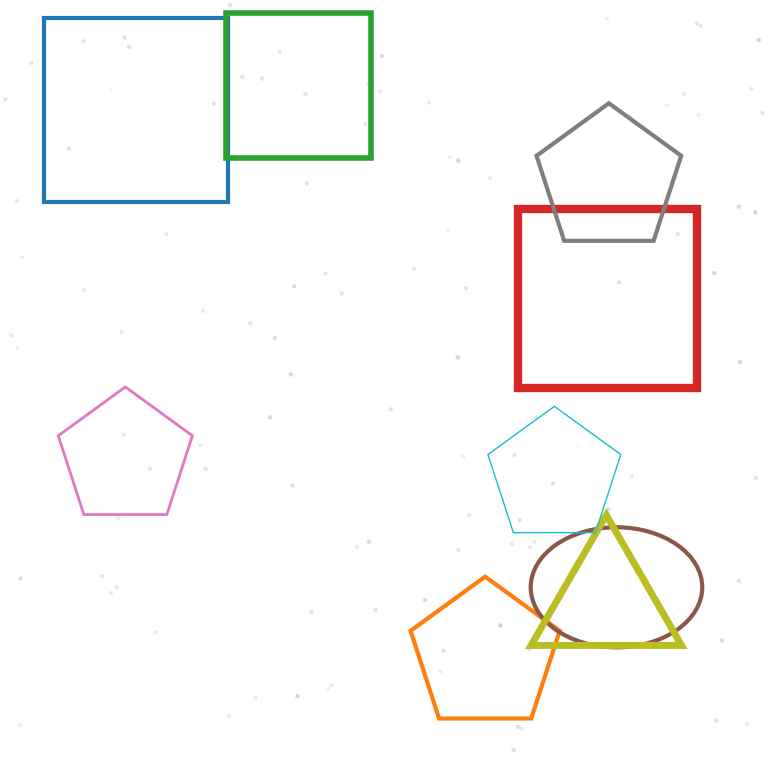[{"shape": "square", "thickness": 1.5, "radius": 0.6, "center": [0.177, 0.857]}, {"shape": "pentagon", "thickness": 1.5, "radius": 0.51, "center": [0.63, 0.149]}, {"shape": "square", "thickness": 2, "radius": 0.47, "center": [0.388, 0.889]}, {"shape": "square", "thickness": 3, "radius": 0.58, "center": [0.789, 0.612]}, {"shape": "oval", "thickness": 1.5, "radius": 0.56, "center": [0.801, 0.237]}, {"shape": "pentagon", "thickness": 1, "radius": 0.46, "center": [0.163, 0.406]}, {"shape": "pentagon", "thickness": 1.5, "radius": 0.49, "center": [0.791, 0.767]}, {"shape": "triangle", "thickness": 2.5, "radius": 0.56, "center": [0.787, 0.218]}, {"shape": "pentagon", "thickness": 0.5, "radius": 0.45, "center": [0.72, 0.382]}]